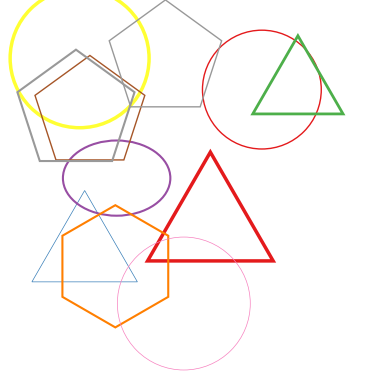[{"shape": "circle", "thickness": 1, "radius": 0.77, "center": [0.68, 0.767]}, {"shape": "triangle", "thickness": 2.5, "radius": 0.94, "center": [0.546, 0.416]}, {"shape": "triangle", "thickness": 0.5, "radius": 0.79, "center": [0.22, 0.347]}, {"shape": "triangle", "thickness": 2, "radius": 0.68, "center": [0.774, 0.772]}, {"shape": "oval", "thickness": 1.5, "radius": 0.7, "center": [0.303, 0.537]}, {"shape": "hexagon", "thickness": 1.5, "radius": 0.79, "center": [0.3, 0.308]}, {"shape": "circle", "thickness": 2.5, "radius": 0.9, "center": [0.207, 0.849]}, {"shape": "pentagon", "thickness": 1, "radius": 0.75, "center": [0.234, 0.706]}, {"shape": "circle", "thickness": 0.5, "radius": 0.86, "center": [0.477, 0.212]}, {"shape": "pentagon", "thickness": 1.5, "radius": 0.8, "center": [0.197, 0.711]}, {"shape": "pentagon", "thickness": 1, "radius": 0.77, "center": [0.43, 0.847]}]